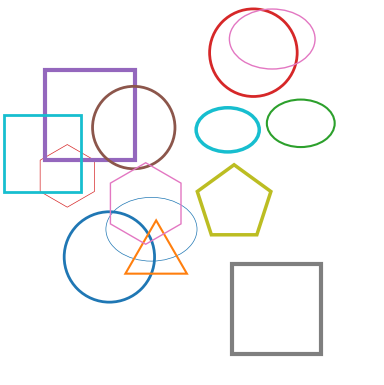[{"shape": "circle", "thickness": 2, "radius": 0.59, "center": [0.284, 0.333]}, {"shape": "oval", "thickness": 0.5, "radius": 0.59, "center": [0.393, 0.405]}, {"shape": "triangle", "thickness": 1.5, "radius": 0.46, "center": [0.406, 0.335]}, {"shape": "oval", "thickness": 1.5, "radius": 0.44, "center": [0.781, 0.68]}, {"shape": "circle", "thickness": 2, "radius": 0.57, "center": [0.658, 0.863]}, {"shape": "hexagon", "thickness": 0.5, "radius": 0.41, "center": [0.175, 0.543]}, {"shape": "square", "thickness": 3, "radius": 0.59, "center": [0.234, 0.701]}, {"shape": "circle", "thickness": 2, "radius": 0.54, "center": [0.347, 0.669]}, {"shape": "hexagon", "thickness": 1, "radius": 0.53, "center": [0.378, 0.471]}, {"shape": "oval", "thickness": 1, "radius": 0.56, "center": [0.707, 0.899]}, {"shape": "square", "thickness": 3, "radius": 0.58, "center": [0.718, 0.198]}, {"shape": "pentagon", "thickness": 2.5, "radius": 0.5, "center": [0.608, 0.471]}, {"shape": "oval", "thickness": 2.5, "radius": 0.41, "center": [0.591, 0.663]}, {"shape": "square", "thickness": 2, "radius": 0.5, "center": [0.11, 0.601]}]